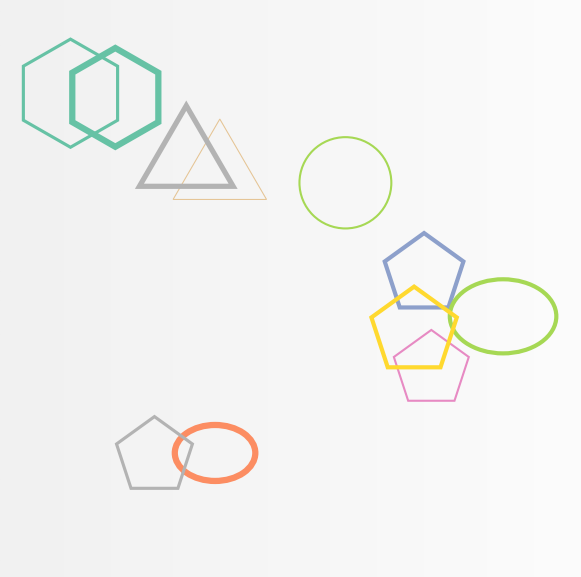[{"shape": "hexagon", "thickness": 3, "radius": 0.43, "center": [0.198, 0.831]}, {"shape": "hexagon", "thickness": 1.5, "radius": 0.47, "center": [0.121, 0.838]}, {"shape": "oval", "thickness": 3, "radius": 0.35, "center": [0.37, 0.215]}, {"shape": "pentagon", "thickness": 2, "radius": 0.36, "center": [0.73, 0.524]}, {"shape": "pentagon", "thickness": 1, "radius": 0.34, "center": [0.742, 0.36]}, {"shape": "circle", "thickness": 1, "radius": 0.4, "center": [0.594, 0.683]}, {"shape": "oval", "thickness": 2, "radius": 0.46, "center": [0.865, 0.451]}, {"shape": "pentagon", "thickness": 2, "radius": 0.39, "center": [0.712, 0.426]}, {"shape": "triangle", "thickness": 0.5, "radius": 0.46, "center": [0.378, 0.7]}, {"shape": "triangle", "thickness": 2.5, "radius": 0.47, "center": [0.32, 0.723]}, {"shape": "pentagon", "thickness": 1.5, "radius": 0.34, "center": [0.266, 0.209]}]